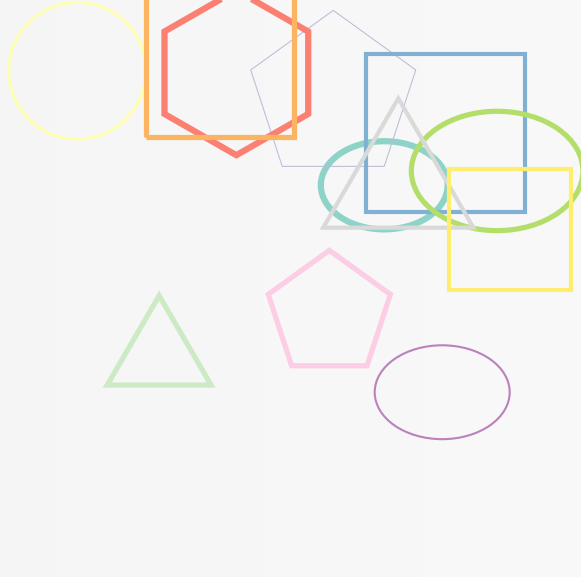[{"shape": "oval", "thickness": 3, "radius": 0.55, "center": [0.661, 0.678]}, {"shape": "circle", "thickness": 1.5, "radius": 0.59, "center": [0.133, 0.877]}, {"shape": "pentagon", "thickness": 0.5, "radius": 0.75, "center": [0.573, 0.832]}, {"shape": "hexagon", "thickness": 3, "radius": 0.71, "center": [0.407, 0.873]}, {"shape": "square", "thickness": 2, "radius": 0.68, "center": [0.766, 0.769]}, {"shape": "square", "thickness": 2.5, "radius": 0.64, "center": [0.378, 0.889]}, {"shape": "oval", "thickness": 2.5, "radius": 0.74, "center": [0.855, 0.703]}, {"shape": "pentagon", "thickness": 2.5, "radius": 0.55, "center": [0.567, 0.455]}, {"shape": "triangle", "thickness": 2, "radius": 0.75, "center": [0.685, 0.68]}, {"shape": "oval", "thickness": 1, "radius": 0.58, "center": [0.761, 0.32]}, {"shape": "triangle", "thickness": 2.5, "radius": 0.52, "center": [0.274, 0.384]}, {"shape": "square", "thickness": 2, "radius": 0.52, "center": [0.878, 0.602]}]